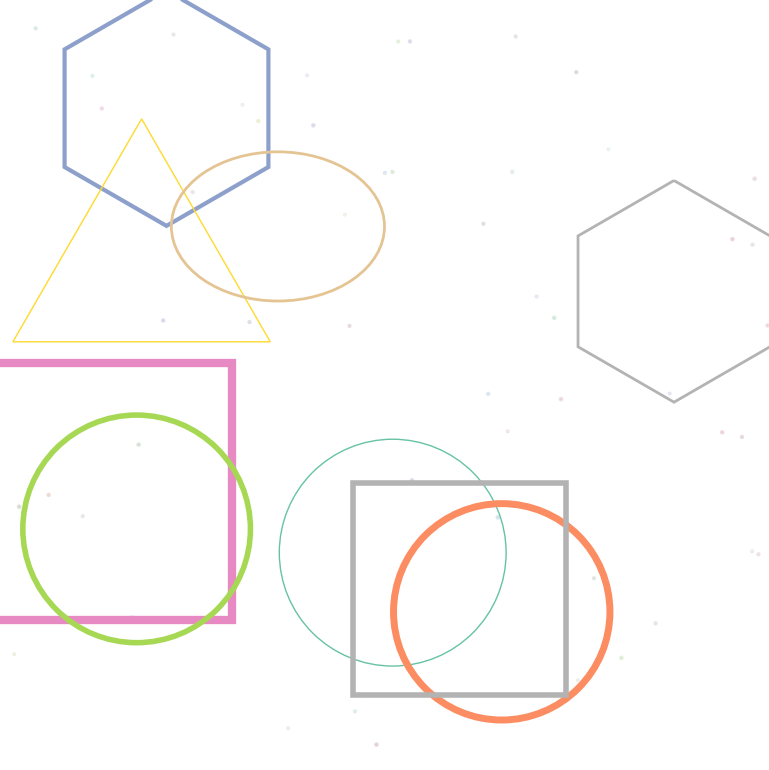[{"shape": "circle", "thickness": 0.5, "radius": 0.74, "center": [0.51, 0.282]}, {"shape": "circle", "thickness": 2.5, "radius": 0.7, "center": [0.652, 0.205]}, {"shape": "hexagon", "thickness": 1.5, "radius": 0.76, "center": [0.216, 0.859]}, {"shape": "square", "thickness": 3, "radius": 0.83, "center": [0.135, 0.362]}, {"shape": "circle", "thickness": 2, "radius": 0.74, "center": [0.177, 0.313]}, {"shape": "triangle", "thickness": 0.5, "radius": 0.96, "center": [0.184, 0.653]}, {"shape": "oval", "thickness": 1, "radius": 0.69, "center": [0.361, 0.706]}, {"shape": "square", "thickness": 2, "radius": 0.69, "center": [0.597, 0.235]}, {"shape": "hexagon", "thickness": 1, "radius": 0.72, "center": [0.875, 0.622]}]